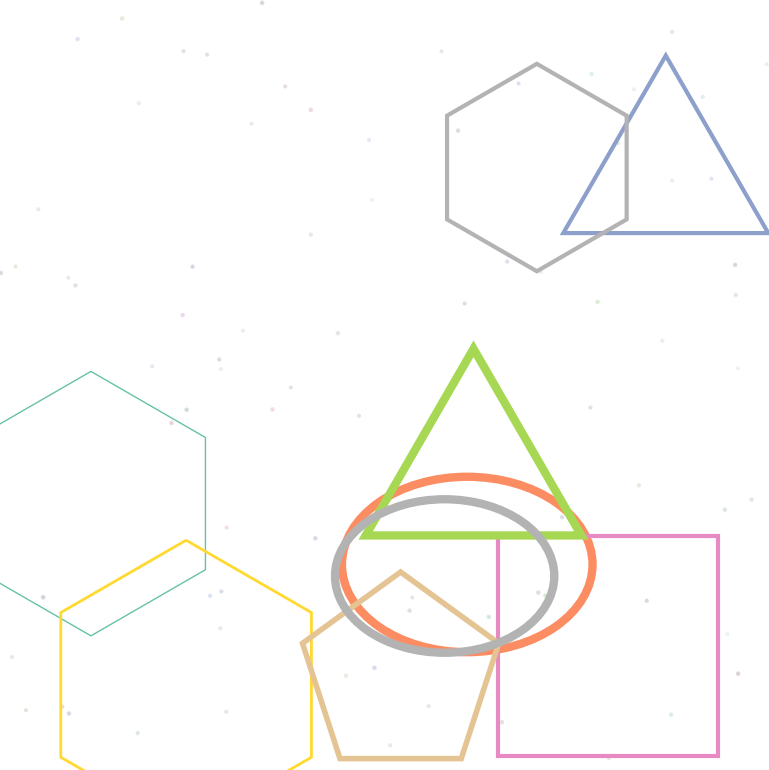[{"shape": "hexagon", "thickness": 0.5, "radius": 0.86, "center": [0.118, 0.346]}, {"shape": "oval", "thickness": 3, "radius": 0.81, "center": [0.607, 0.267]}, {"shape": "triangle", "thickness": 1.5, "radius": 0.77, "center": [0.865, 0.774]}, {"shape": "square", "thickness": 1.5, "radius": 0.71, "center": [0.79, 0.161]}, {"shape": "triangle", "thickness": 3, "radius": 0.81, "center": [0.615, 0.385]}, {"shape": "hexagon", "thickness": 1, "radius": 0.94, "center": [0.242, 0.111]}, {"shape": "pentagon", "thickness": 2, "radius": 0.67, "center": [0.52, 0.123]}, {"shape": "hexagon", "thickness": 1.5, "radius": 0.67, "center": [0.697, 0.782]}, {"shape": "oval", "thickness": 3, "radius": 0.71, "center": [0.577, 0.252]}]